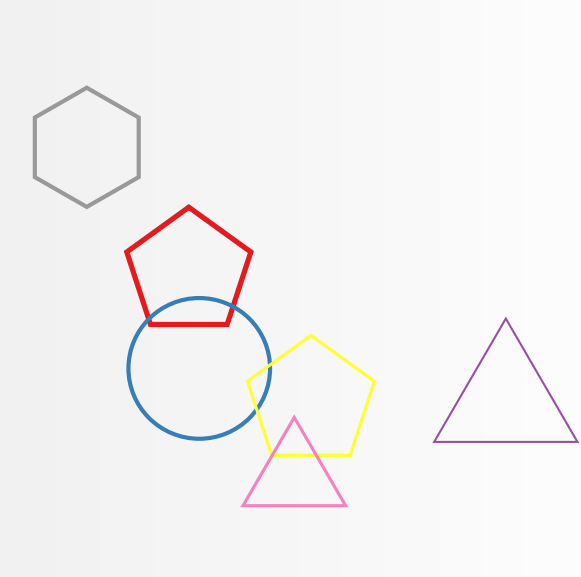[{"shape": "pentagon", "thickness": 2.5, "radius": 0.56, "center": [0.325, 0.528]}, {"shape": "circle", "thickness": 2, "radius": 0.61, "center": [0.343, 0.361]}, {"shape": "triangle", "thickness": 1, "radius": 0.71, "center": [0.87, 0.305]}, {"shape": "pentagon", "thickness": 1.5, "radius": 0.57, "center": [0.535, 0.303]}, {"shape": "triangle", "thickness": 1.5, "radius": 0.51, "center": [0.506, 0.174]}, {"shape": "hexagon", "thickness": 2, "radius": 0.52, "center": [0.149, 0.744]}]